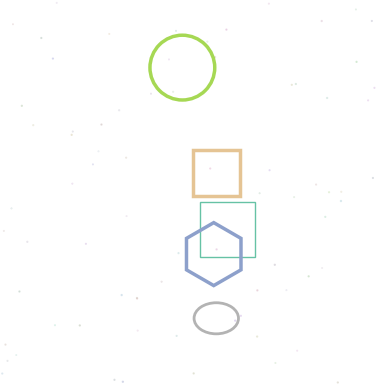[{"shape": "square", "thickness": 1, "radius": 0.36, "center": [0.59, 0.404]}, {"shape": "hexagon", "thickness": 2.5, "radius": 0.41, "center": [0.555, 0.34]}, {"shape": "circle", "thickness": 2.5, "radius": 0.42, "center": [0.474, 0.824]}, {"shape": "square", "thickness": 2.5, "radius": 0.3, "center": [0.563, 0.551]}, {"shape": "oval", "thickness": 2, "radius": 0.29, "center": [0.562, 0.173]}]